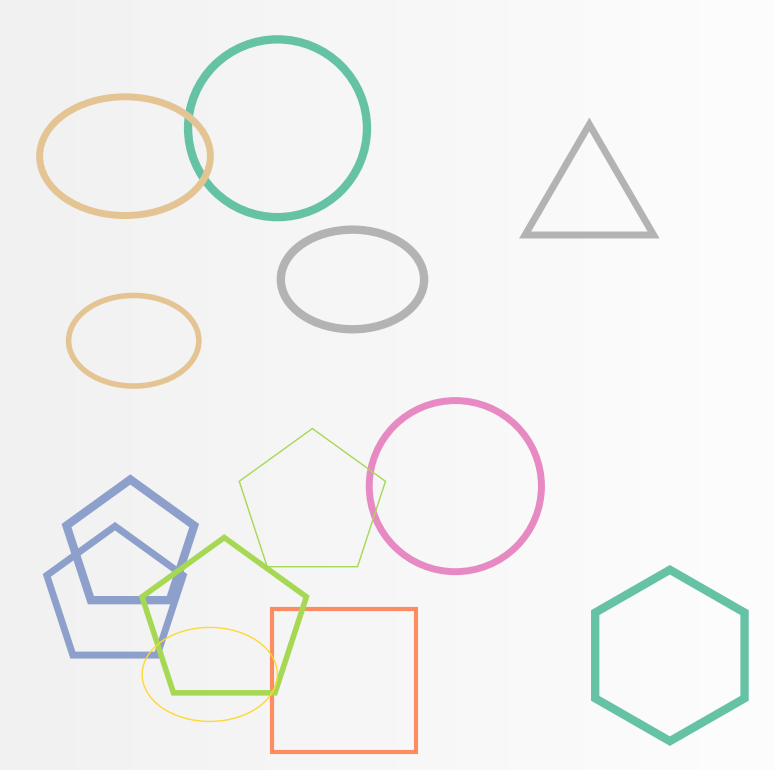[{"shape": "hexagon", "thickness": 3, "radius": 0.56, "center": [0.864, 0.149]}, {"shape": "circle", "thickness": 3, "radius": 0.58, "center": [0.358, 0.833]}, {"shape": "square", "thickness": 1.5, "radius": 0.46, "center": [0.444, 0.116]}, {"shape": "pentagon", "thickness": 3, "radius": 0.43, "center": [0.168, 0.291]}, {"shape": "pentagon", "thickness": 2.5, "radius": 0.46, "center": [0.148, 0.224]}, {"shape": "circle", "thickness": 2.5, "radius": 0.56, "center": [0.588, 0.369]}, {"shape": "pentagon", "thickness": 0.5, "radius": 0.5, "center": [0.403, 0.344]}, {"shape": "pentagon", "thickness": 2, "radius": 0.56, "center": [0.289, 0.19]}, {"shape": "oval", "thickness": 0.5, "radius": 0.44, "center": [0.271, 0.124]}, {"shape": "oval", "thickness": 2, "radius": 0.42, "center": [0.173, 0.557]}, {"shape": "oval", "thickness": 2.5, "radius": 0.55, "center": [0.161, 0.797]}, {"shape": "oval", "thickness": 3, "radius": 0.46, "center": [0.455, 0.637]}, {"shape": "triangle", "thickness": 2.5, "radius": 0.48, "center": [0.76, 0.743]}]